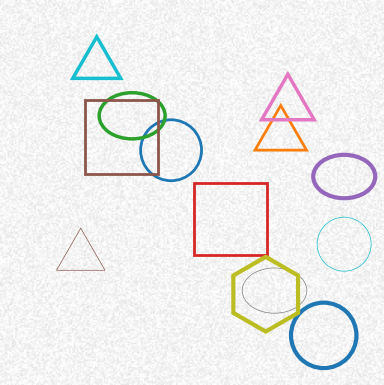[{"shape": "circle", "thickness": 3, "radius": 0.43, "center": [0.841, 0.129]}, {"shape": "circle", "thickness": 2, "radius": 0.4, "center": [0.444, 0.61]}, {"shape": "triangle", "thickness": 2, "radius": 0.39, "center": [0.729, 0.649]}, {"shape": "oval", "thickness": 2.5, "radius": 0.43, "center": [0.343, 0.699]}, {"shape": "square", "thickness": 2, "radius": 0.47, "center": [0.598, 0.431]}, {"shape": "oval", "thickness": 3, "radius": 0.4, "center": [0.894, 0.541]}, {"shape": "square", "thickness": 2, "radius": 0.48, "center": [0.315, 0.645]}, {"shape": "triangle", "thickness": 0.5, "radius": 0.36, "center": [0.21, 0.334]}, {"shape": "triangle", "thickness": 2.5, "radius": 0.39, "center": [0.748, 0.728]}, {"shape": "oval", "thickness": 0.5, "radius": 0.42, "center": [0.713, 0.245]}, {"shape": "hexagon", "thickness": 3, "radius": 0.49, "center": [0.69, 0.236]}, {"shape": "triangle", "thickness": 2.5, "radius": 0.36, "center": [0.251, 0.832]}, {"shape": "circle", "thickness": 0.5, "radius": 0.35, "center": [0.894, 0.366]}]